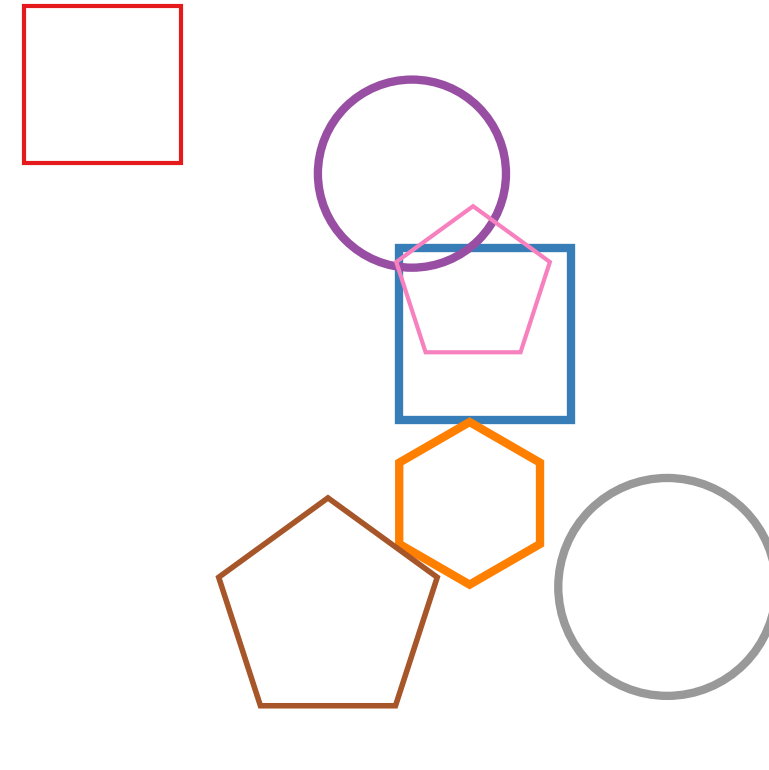[{"shape": "square", "thickness": 1.5, "radius": 0.51, "center": [0.133, 0.89]}, {"shape": "square", "thickness": 3, "radius": 0.56, "center": [0.63, 0.567]}, {"shape": "circle", "thickness": 3, "radius": 0.61, "center": [0.535, 0.775]}, {"shape": "hexagon", "thickness": 3, "radius": 0.53, "center": [0.61, 0.346]}, {"shape": "pentagon", "thickness": 2, "radius": 0.75, "center": [0.426, 0.204]}, {"shape": "pentagon", "thickness": 1.5, "radius": 0.52, "center": [0.614, 0.627]}, {"shape": "circle", "thickness": 3, "radius": 0.71, "center": [0.867, 0.238]}]